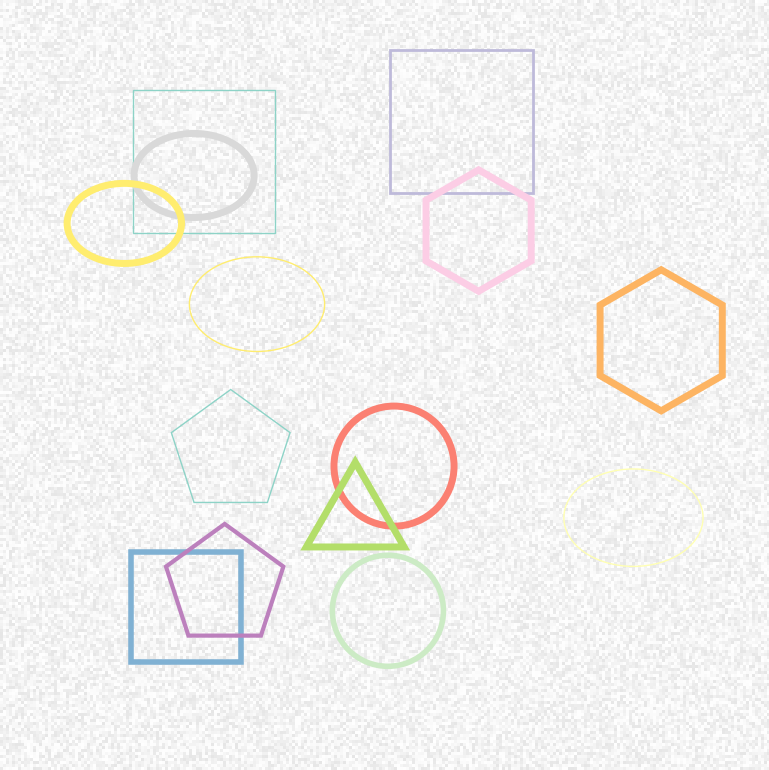[{"shape": "square", "thickness": 0.5, "radius": 0.46, "center": [0.265, 0.79]}, {"shape": "pentagon", "thickness": 0.5, "radius": 0.41, "center": [0.3, 0.413]}, {"shape": "oval", "thickness": 0.5, "radius": 0.45, "center": [0.823, 0.328]}, {"shape": "square", "thickness": 1, "radius": 0.46, "center": [0.599, 0.842]}, {"shape": "circle", "thickness": 2.5, "radius": 0.39, "center": [0.512, 0.395]}, {"shape": "square", "thickness": 2, "radius": 0.36, "center": [0.242, 0.212]}, {"shape": "hexagon", "thickness": 2.5, "radius": 0.46, "center": [0.859, 0.558]}, {"shape": "triangle", "thickness": 2.5, "radius": 0.37, "center": [0.461, 0.326]}, {"shape": "hexagon", "thickness": 2.5, "radius": 0.39, "center": [0.622, 0.701]}, {"shape": "oval", "thickness": 2.5, "radius": 0.39, "center": [0.252, 0.772]}, {"shape": "pentagon", "thickness": 1.5, "radius": 0.4, "center": [0.292, 0.239]}, {"shape": "circle", "thickness": 2, "radius": 0.36, "center": [0.504, 0.207]}, {"shape": "oval", "thickness": 2.5, "radius": 0.37, "center": [0.161, 0.71]}, {"shape": "oval", "thickness": 0.5, "radius": 0.44, "center": [0.334, 0.605]}]